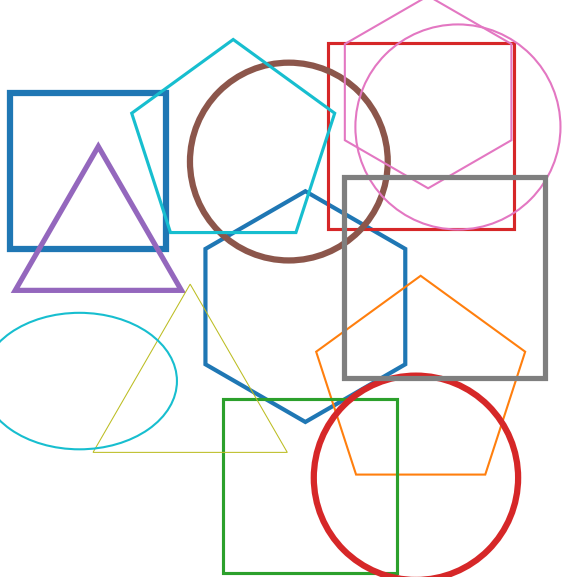[{"shape": "square", "thickness": 3, "radius": 0.67, "center": [0.153, 0.703]}, {"shape": "hexagon", "thickness": 2, "radius": 1.0, "center": [0.529, 0.468]}, {"shape": "pentagon", "thickness": 1, "radius": 0.95, "center": [0.728, 0.331]}, {"shape": "square", "thickness": 1.5, "radius": 0.75, "center": [0.537, 0.157]}, {"shape": "circle", "thickness": 3, "radius": 0.88, "center": [0.72, 0.172]}, {"shape": "square", "thickness": 1.5, "radius": 0.81, "center": [0.729, 0.764]}, {"shape": "triangle", "thickness": 2.5, "radius": 0.83, "center": [0.17, 0.579]}, {"shape": "circle", "thickness": 3, "radius": 0.86, "center": [0.5, 0.719]}, {"shape": "hexagon", "thickness": 1, "radius": 0.83, "center": [0.741, 0.84]}, {"shape": "circle", "thickness": 1, "radius": 0.89, "center": [0.793, 0.779]}, {"shape": "square", "thickness": 2.5, "radius": 0.87, "center": [0.769, 0.518]}, {"shape": "triangle", "thickness": 0.5, "radius": 0.97, "center": [0.329, 0.313]}, {"shape": "oval", "thickness": 1, "radius": 0.84, "center": [0.138, 0.339]}, {"shape": "pentagon", "thickness": 1.5, "radius": 0.92, "center": [0.404, 0.746]}]